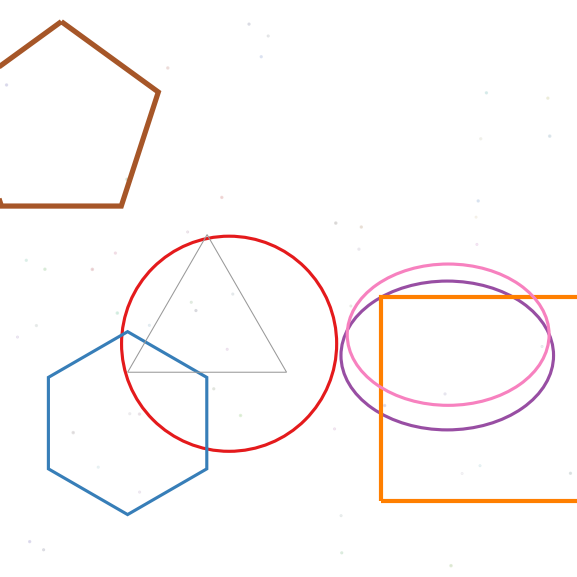[{"shape": "circle", "thickness": 1.5, "radius": 0.93, "center": [0.397, 0.404]}, {"shape": "hexagon", "thickness": 1.5, "radius": 0.79, "center": [0.221, 0.266]}, {"shape": "oval", "thickness": 1.5, "radius": 0.92, "center": [0.774, 0.384]}, {"shape": "square", "thickness": 2, "radius": 0.88, "center": [0.836, 0.308]}, {"shape": "pentagon", "thickness": 2.5, "radius": 0.88, "center": [0.106, 0.785]}, {"shape": "oval", "thickness": 1.5, "radius": 0.87, "center": [0.776, 0.42]}, {"shape": "triangle", "thickness": 0.5, "radius": 0.79, "center": [0.359, 0.434]}]